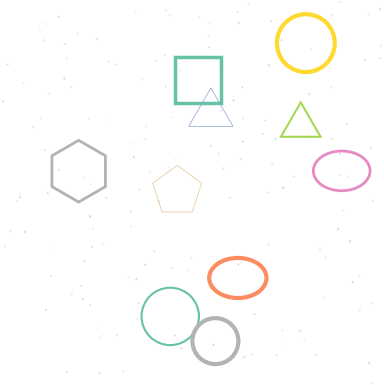[{"shape": "square", "thickness": 2.5, "radius": 0.3, "center": [0.514, 0.792]}, {"shape": "circle", "thickness": 1.5, "radius": 0.37, "center": [0.442, 0.178]}, {"shape": "oval", "thickness": 3, "radius": 0.37, "center": [0.618, 0.278]}, {"shape": "triangle", "thickness": 0.5, "radius": 0.33, "center": [0.548, 0.705]}, {"shape": "oval", "thickness": 2, "radius": 0.37, "center": [0.888, 0.556]}, {"shape": "triangle", "thickness": 1.5, "radius": 0.3, "center": [0.781, 0.674]}, {"shape": "circle", "thickness": 3, "radius": 0.38, "center": [0.794, 0.888]}, {"shape": "pentagon", "thickness": 0.5, "radius": 0.33, "center": [0.46, 0.504]}, {"shape": "circle", "thickness": 3, "radius": 0.3, "center": [0.559, 0.114]}, {"shape": "hexagon", "thickness": 2, "radius": 0.4, "center": [0.204, 0.555]}]